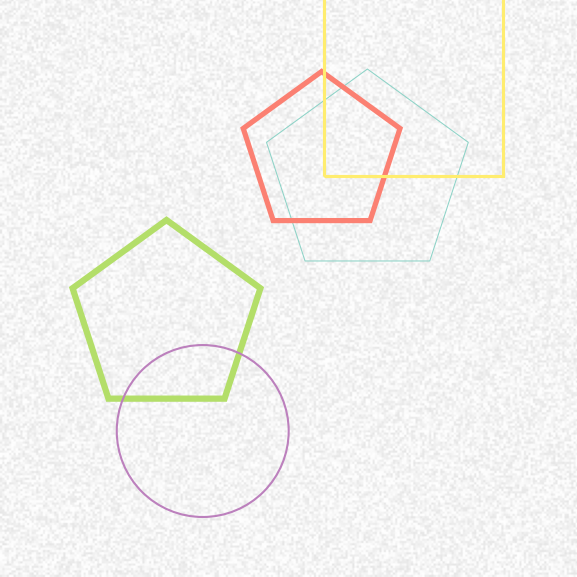[{"shape": "pentagon", "thickness": 0.5, "radius": 0.92, "center": [0.636, 0.696]}, {"shape": "pentagon", "thickness": 2.5, "radius": 0.71, "center": [0.557, 0.733]}, {"shape": "pentagon", "thickness": 3, "radius": 0.85, "center": [0.288, 0.447]}, {"shape": "circle", "thickness": 1, "radius": 0.74, "center": [0.351, 0.253]}, {"shape": "square", "thickness": 1.5, "radius": 0.77, "center": [0.716, 0.848]}]